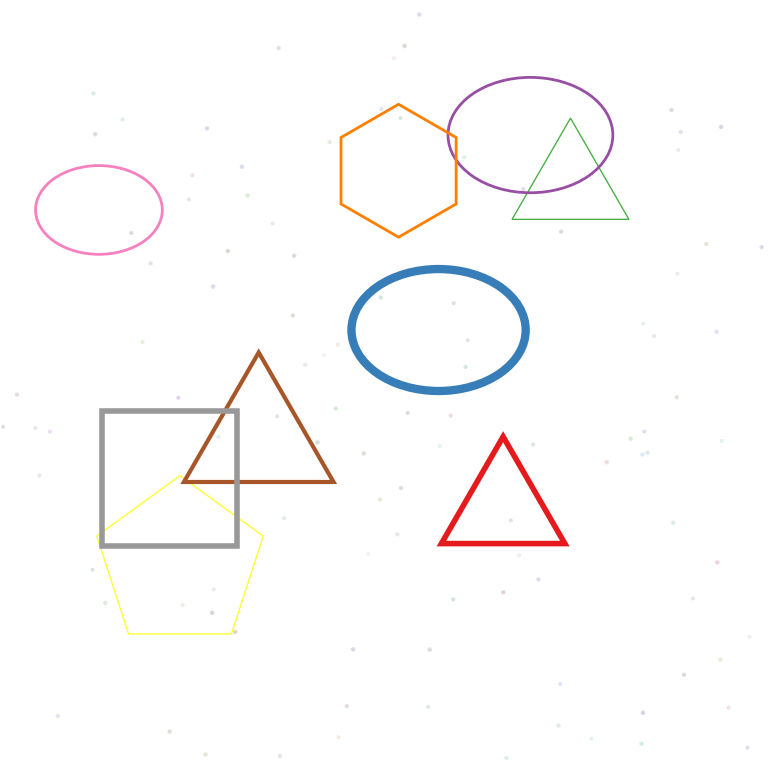[{"shape": "triangle", "thickness": 2, "radius": 0.46, "center": [0.653, 0.34]}, {"shape": "oval", "thickness": 3, "radius": 0.57, "center": [0.57, 0.571]}, {"shape": "triangle", "thickness": 0.5, "radius": 0.44, "center": [0.741, 0.759]}, {"shape": "oval", "thickness": 1, "radius": 0.54, "center": [0.689, 0.825]}, {"shape": "hexagon", "thickness": 1, "radius": 0.43, "center": [0.518, 0.778]}, {"shape": "pentagon", "thickness": 0.5, "radius": 0.57, "center": [0.234, 0.269]}, {"shape": "triangle", "thickness": 1.5, "radius": 0.56, "center": [0.336, 0.43]}, {"shape": "oval", "thickness": 1, "radius": 0.41, "center": [0.128, 0.727]}, {"shape": "square", "thickness": 2, "radius": 0.44, "center": [0.22, 0.379]}]